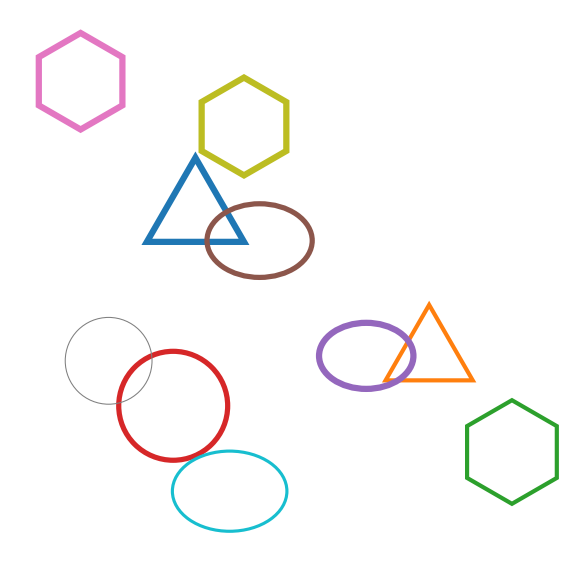[{"shape": "triangle", "thickness": 3, "radius": 0.49, "center": [0.338, 0.629]}, {"shape": "triangle", "thickness": 2, "radius": 0.44, "center": [0.743, 0.384]}, {"shape": "hexagon", "thickness": 2, "radius": 0.45, "center": [0.886, 0.216]}, {"shape": "circle", "thickness": 2.5, "radius": 0.47, "center": [0.3, 0.296]}, {"shape": "oval", "thickness": 3, "radius": 0.41, "center": [0.634, 0.383]}, {"shape": "oval", "thickness": 2.5, "radius": 0.46, "center": [0.45, 0.583]}, {"shape": "hexagon", "thickness": 3, "radius": 0.42, "center": [0.14, 0.858]}, {"shape": "circle", "thickness": 0.5, "radius": 0.38, "center": [0.188, 0.374]}, {"shape": "hexagon", "thickness": 3, "radius": 0.42, "center": [0.422, 0.78]}, {"shape": "oval", "thickness": 1.5, "radius": 0.5, "center": [0.398, 0.149]}]